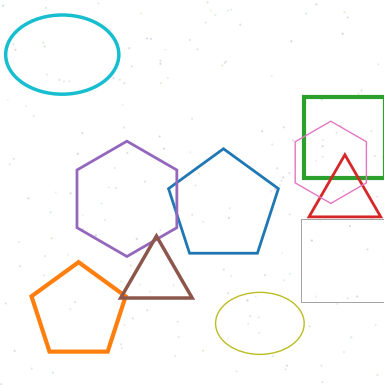[{"shape": "pentagon", "thickness": 2, "radius": 0.75, "center": [0.58, 0.464]}, {"shape": "pentagon", "thickness": 3, "radius": 0.64, "center": [0.204, 0.191]}, {"shape": "square", "thickness": 3, "radius": 0.53, "center": [0.894, 0.643]}, {"shape": "triangle", "thickness": 2, "radius": 0.54, "center": [0.896, 0.491]}, {"shape": "hexagon", "thickness": 2, "radius": 0.75, "center": [0.33, 0.484]}, {"shape": "triangle", "thickness": 2.5, "radius": 0.54, "center": [0.406, 0.28]}, {"shape": "hexagon", "thickness": 1, "radius": 0.53, "center": [0.859, 0.578]}, {"shape": "square", "thickness": 0.5, "radius": 0.54, "center": [0.89, 0.324]}, {"shape": "oval", "thickness": 1, "radius": 0.58, "center": [0.675, 0.16]}, {"shape": "oval", "thickness": 2.5, "radius": 0.73, "center": [0.162, 0.858]}]